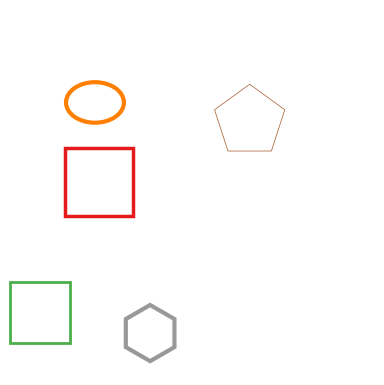[{"shape": "square", "thickness": 2.5, "radius": 0.44, "center": [0.258, 0.527]}, {"shape": "square", "thickness": 2, "radius": 0.39, "center": [0.104, 0.189]}, {"shape": "oval", "thickness": 3, "radius": 0.38, "center": [0.247, 0.734]}, {"shape": "pentagon", "thickness": 0.5, "radius": 0.48, "center": [0.649, 0.685]}, {"shape": "hexagon", "thickness": 3, "radius": 0.36, "center": [0.39, 0.135]}]